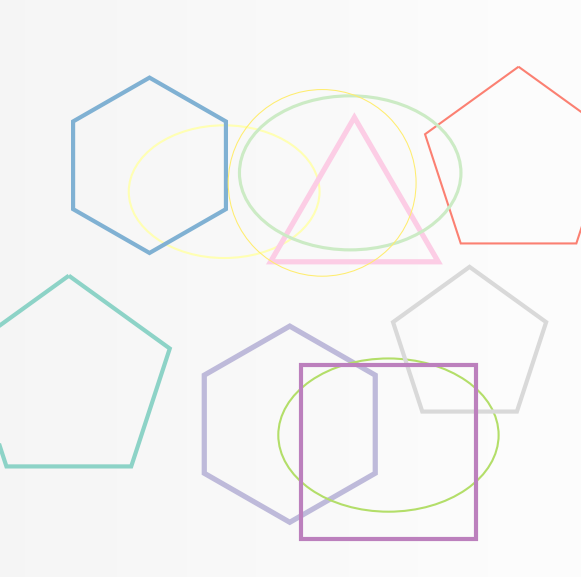[{"shape": "pentagon", "thickness": 2, "radius": 0.91, "center": [0.118, 0.339]}, {"shape": "oval", "thickness": 1, "radius": 0.82, "center": [0.386, 0.667]}, {"shape": "hexagon", "thickness": 2.5, "radius": 0.85, "center": [0.499, 0.265]}, {"shape": "pentagon", "thickness": 1, "radius": 0.85, "center": [0.892, 0.714]}, {"shape": "hexagon", "thickness": 2, "radius": 0.76, "center": [0.257, 0.713]}, {"shape": "oval", "thickness": 1, "radius": 0.95, "center": [0.668, 0.246]}, {"shape": "triangle", "thickness": 2.5, "radius": 0.83, "center": [0.61, 0.629]}, {"shape": "pentagon", "thickness": 2, "radius": 0.69, "center": [0.808, 0.399]}, {"shape": "square", "thickness": 2, "radius": 0.75, "center": [0.669, 0.216]}, {"shape": "oval", "thickness": 1.5, "radius": 0.95, "center": [0.602, 0.7]}, {"shape": "circle", "thickness": 0.5, "radius": 0.81, "center": [0.554, 0.682]}]